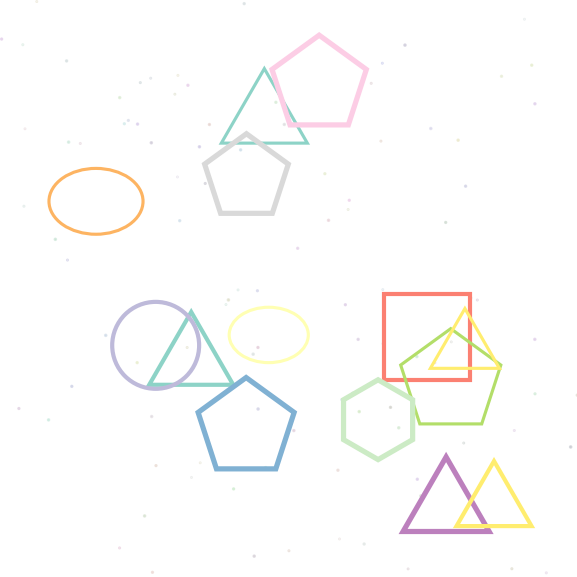[{"shape": "triangle", "thickness": 2, "radius": 0.42, "center": [0.331, 0.375]}, {"shape": "triangle", "thickness": 1.5, "radius": 0.43, "center": [0.458, 0.794]}, {"shape": "oval", "thickness": 1.5, "radius": 0.34, "center": [0.465, 0.419]}, {"shape": "circle", "thickness": 2, "radius": 0.38, "center": [0.27, 0.401]}, {"shape": "square", "thickness": 2, "radius": 0.37, "center": [0.739, 0.416]}, {"shape": "pentagon", "thickness": 2.5, "radius": 0.44, "center": [0.426, 0.258]}, {"shape": "oval", "thickness": 1.5, "radius": 0.41, "center": [0.166, 0.651]}, {"shape": "pentagon", "thickness": 1.5, "radius": 0.46, "center": [0.781, 0.339]}, {"shape": "pentagon", "thickness": 2.5, "radius": 0.43, "center": [0.553, 0.852]}, {"shape": "pentagon", "thickness": 2.5, "radius": 0.38, "center": [0.427, 0.691]}, {"shape": "triangle", "thickness": 2.5, "radius": 0.43, "center": [0.772, 0.122]}, {"shape": "hexagon", "thickness": 2.5, "radius": 0.35, "center": [0.655, 0.272]}, {"shape": "triangle", "thickness": 2, "radius": 0.38, "center": [0.855, 0.126]}, {"shape": "triangle", "thickness": 1.5, "radius": 0.35, "center": [0.805, 0.396]}]